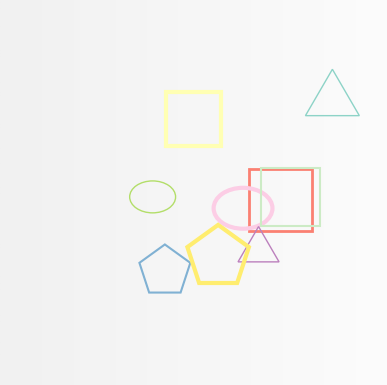[{"shape": "triangle", "thickness": 1, "radius": 0.4, "center": [0.858, 0.74]}, {"shape": "square", "thickness": 3, "radius": 0.35, "center": [0.5, 0.691]}, {"shape": "square", "thickness": 2, "radius": 0.41, "center": [0.723, 0.48]}, {"shape": "pentagon", "thickness": 1.5, "radius": 0.35, "center": [0.425, 0.296]}, {"shape": "oval", "thickness": 1, "radius": 0.3, "center": [0.394, 0.489]}, {"shape": "oval", "thickness": 3, "radius": 0.38, "center": [0.627, 0.459]}, {"shape": "triangle", "thickness": 1, "radius": 0.31, "center": [0.667, 0.35]}, {"shape": "square", "thickness": 1.5, "radius": 0.38, "center": [0.75, 0.487]}, {"shape": "pentagon", "thickness": 3, "radius": 0.42, "center": [0.563, 0.332]}]